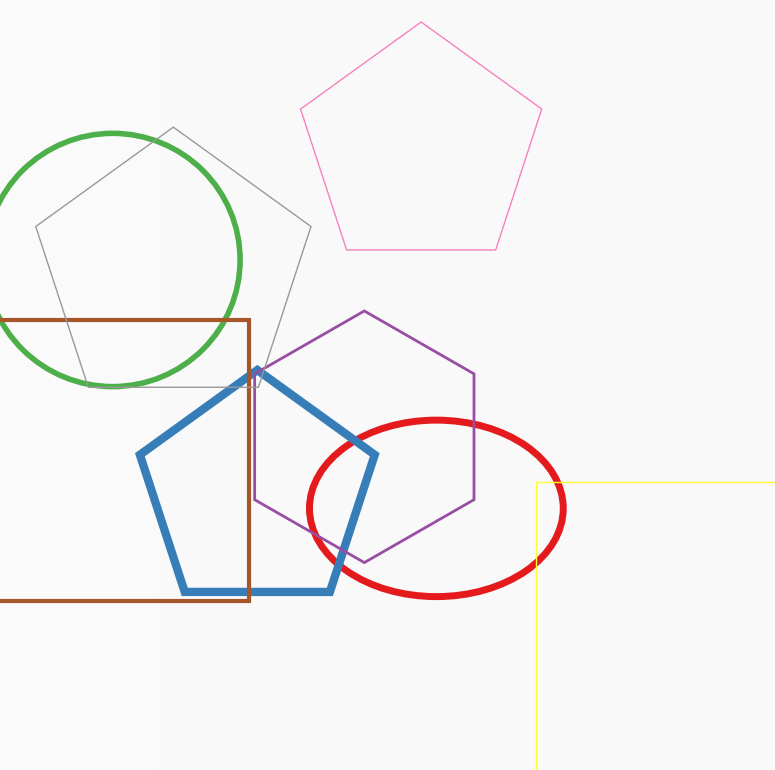[{"shape": "oval", "thickness": 2.5, "radius": 0.82, "center": [0.563, 0.34]}, {"shape": "pentagon", "thickness": 3, "radius": 0.8, "center": [0.332, 0.36]}, {"shape": "circle", "thickness": 2, "radius": 0.82, "center": [0.145, 0.662]}, {"shape": "hexagon", "thickness": 1, "radius": 0.82, "center": [0.47, 0.433]}, {"shape": "square", "thickness": 0.5, "radius": 0.98, "center": [0.889, 0.177]}, {"shape": "square", "thickness": 1.5, "radius": 0.91, "center": [0.139, 0.402]}, {"shape": "pentagon", "thickness": 0.5, "radius": 0.82, "center": [0.543, 0.808]}, {"shape": "pentagon", "thickness": 0.5, "radius": 0.93, "center": [0.224, 0.648]}]